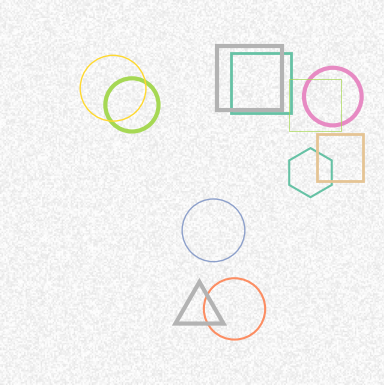[{"shape": "hexagon", "thickness": 1.5, "radius": 0.32, "center": [0.806, 0.552]}, {"shape": "square", "thickness": 2, "radius": 0.39, "center": [0.678, 0.785]}, {"shape": "circle", "thickness": 1.5, "radius": 0.4, "center": [0.609, 0.198]}, {"shape": "circle", "thickness": 1, "radius": 0.41, "center": [0.555, 0.402]}, {"shape": "circle", "thickness": 3, "radius": 0.37, "center": [0.864, 0.749]}, {"shape": "square", "thickness": 0.5, "radius": 0.34, "center": [0.819, 0.728]}, {"shape": "circle", "thickness": 3, "radius": 0.35, "center": [0.343, 0.728]}, {"shape": "circle", "thickness": 1, "radius": 0.43, "center": [0.294, 0.771]}, {"shape": "square", "thickness": 2, "radius": 0.3, "center": [0.884, 0.591]}, {"shape": "square", "thickness": 3, "radius": 0.42, "center": [0.648, 0.797]}, {"shape": "triangle", "thickness": 3, "radius": 0.36, "center": [0.518, 0.196]}]